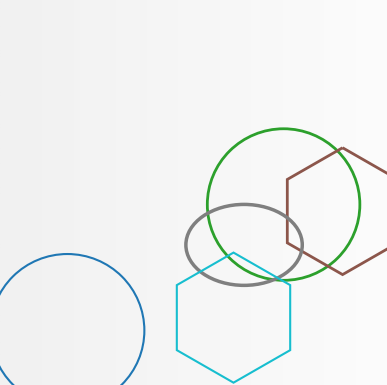[{"shape": "circle", "thickness": 1.5, "radius": 0.99, "center": [0.174, 0.142]}, {"shape": "circle", "thickness": 2, "radius": 0.98, "center": [0.732, 0.469]}, {"shape": "hexagon", "thickness": 2, "radius": 0.82, "center": [0.884, 0.452]}, {"shape": "oval", "thickness": 2.5, "radius": 0.75, "center": [0.63, 0.364]}, {"shape": "hexagon", "thickness": 1.5, "radius": 0.84, "center": [0.603, 0.175]}]